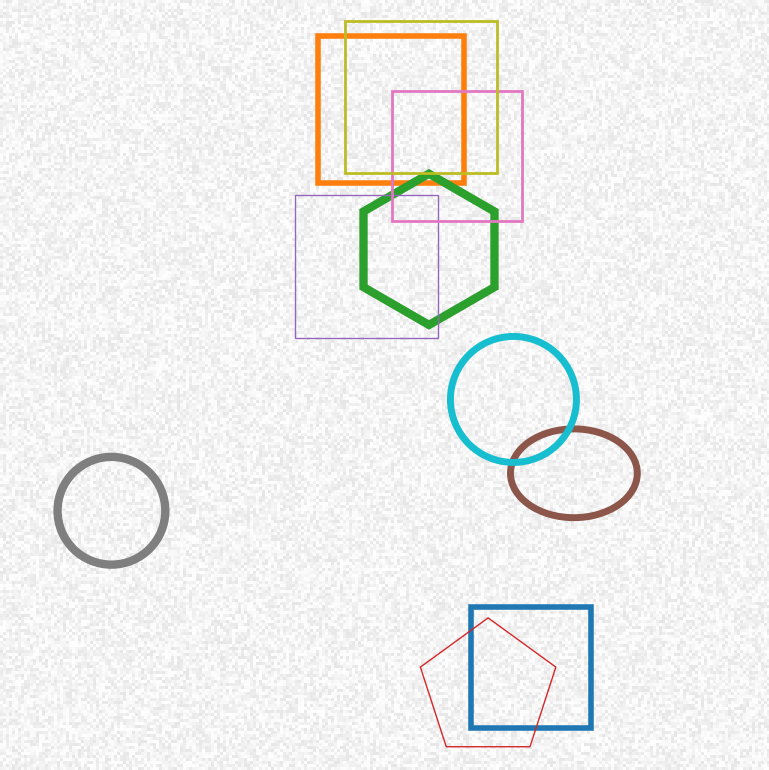[{"shape": "square", "thickness": 2, "radius": 0.39, "center": [0.689, 0.133]}, {"shape": "square", "thickness": 2, "radius": 0.47, "center": [0.508, 0.858]}, {"shape": "hexagon", "thickness": 3, "radius": 0.49, "center": [0.557, 0.676]}, {"shape": "pentagon", "thickness": 0.5, "radius": 0.46, "center": [0.634, 0.105]}, {"shape": "square", "thickness": 0.5, "radius": 0.46, "center": [0.476, 0.654]}, {"shape": "oval", "thickness": 2.5, "radius": 0.41, "center": [0.745, 0.385]}, {"shape": "square", "thickness": 1, "radius": 0.42, "center": [0.593, 0.798]}, {"shape": "circle", "thickness": 3, "radius": 0.35, "center": [0.145, 0.337]}, {"shape": "square", "thickness": 1, "radius": 0.49, "center": [0.547, 0.874]}, {"shape": "circle", "thickness": 2.5, "radius": 0.41, "center": [0.667, 0.481]}]